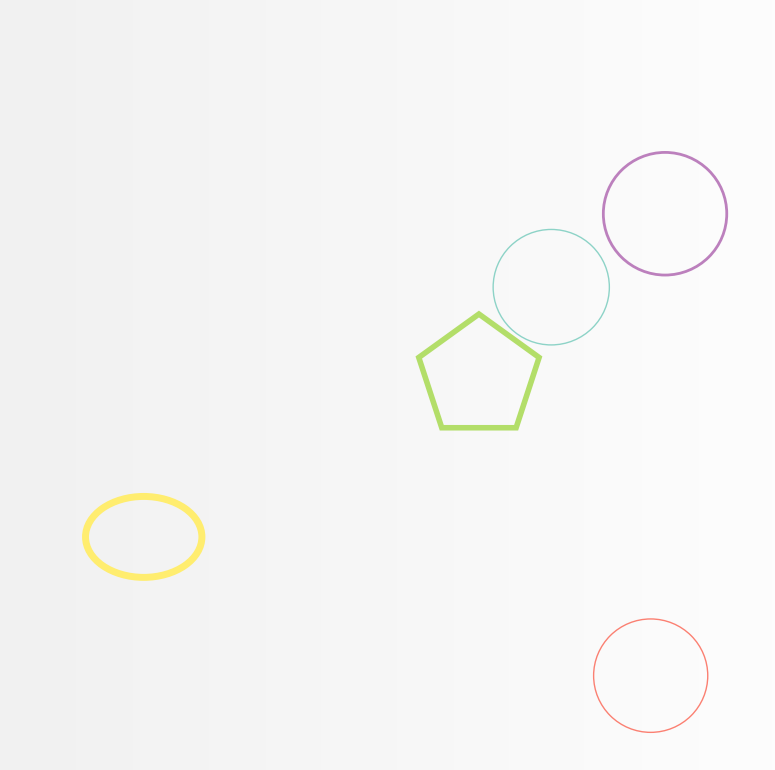[{"shape": "circle", "thickness": 0.5, "radius": 0.37, "center": [0.711, 0.627]}, {"shape": "circle", "thickness": 0.5, "radius": 0.37, "center": [0.84, 0.123]}, {"shape": "pentagon", "thickness": 2, "radius": 0.41, "center": [0.618, 0.511]}, {"shape": "circle", "thickness": 1, "radius": 0.4, "center": [0.858, 0.722]}, {"shape": "oval", "thickness": 2.5, "radius": 0.38, "center": [0.185, 0.303]}]